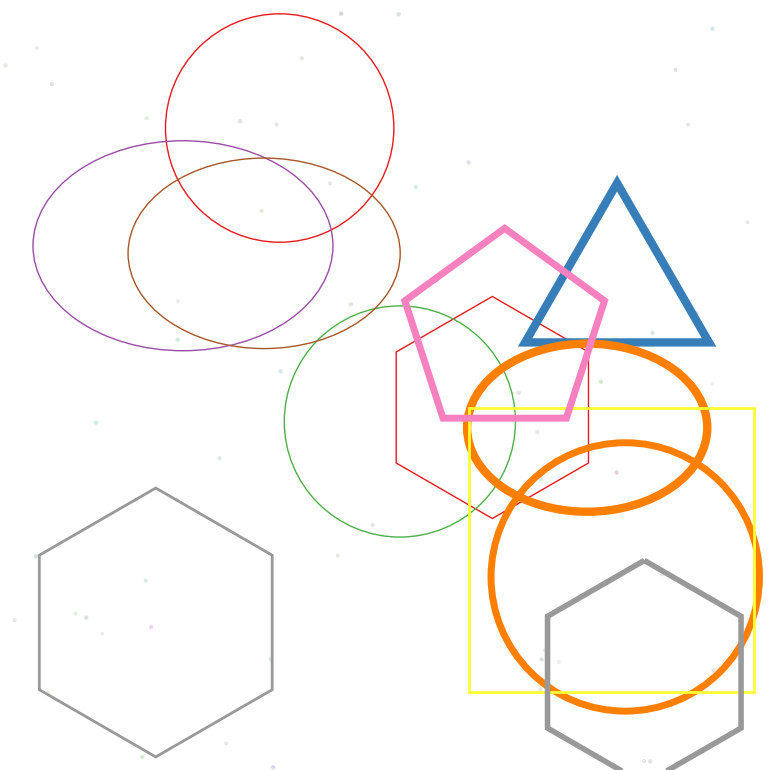[{"shape": "circle", "thickness": 0.5, "radius": 0.74, "center": [0.363, 0.834]}, {"shape": "hexagon", "thickness": 0.5, "radius": 0.72, "center": [0.639, 0.471]}, {"shape": "triangle", "thickness": 3, "radius": 0.69, "center": [0.801, 0.624]}, {"shape": "circle", "thickness": 0.5, "radius": 0.75, "center": [0.519, 0.453]}, {"shape": "oval", "thickness": 0.5, "radius": 0.97, "center": [0.238, 0.681]}, {"shape": "circle", "thickness": 2.5, "radius": 0.87, "center": [0.812, 0.251]}, {"shape": "oval", "thickness": 3, "radius": 0.78, "center": [0.763, 0.445]}, {"shape": "square", "thickness": 1, "radius": 0.92, "center": [0.794, 0.286]}, {"shape": "oval", "thickness": 0.5, "radius": 0.88, "center": [0.343, 0.671]}, {"shape": "pentagon", "thickness": 2.5, "radius": 0.68, "center": [0.655, 0.567]}, {"shape": "hexagon", "thickness": 2, "radius": 0.73, "center": [0.837, 0.127]}, {"shape": "hexagon", "thickness": 1, "radius": 0.87, "center": [0.202, 0.192]}]